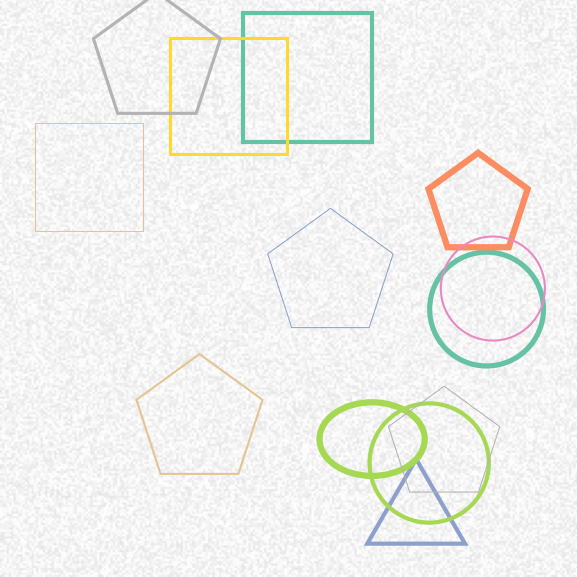[{"shape": "square", "thickness": 2, "radius": 0.56, "center": [0.533, 0.865]}, {"shape": "circle", "thickness": 2.5, "radius": 0.49, "center": [0.843, 0.464]}, {"shape": "pentagon", "thickness": 3, "radius": 0.45, "center": [0.828, 0.644]}, {"shape": "triangle", "thickness": 2, "radius": 0.49, "center": [0.721, 0.107]}, {"shape": "pentagon", "thickness": 0.5, "radius": 0.57, "center": [0.572, 0.524]}, {"shape": "circle", "thickness": 1, "radius": 0.45, "center": [0.853, 0.499]}, {"shape": "oval", "thickness": 3, "radius": 0.46, "center": [0.644, 0.239]}, {"shape": "circle", "thickness": 2, "radius": 0.52, "center": [0.743, 0.197]}, {"shape": "square", "thickness": 1.5, "radius": 0.5, "center": [0.396, 0.833]}, {"shape": "square", "thickness": 0.5, "radius": 0.46, "center": [0.154, 0.693]}, {"shape": "pentagon", "thickness": 1, "radius": 0.57, "center": [0.345, 0.271]}, {"shape": "pentagon", "thickness": 1.5, "radius": 0.58, "center": [0.272, 0.896]}, {"shape": "pentagon", "thickness": 0.5, "radius": 0.51, "center": [0.769, 0.229]}]